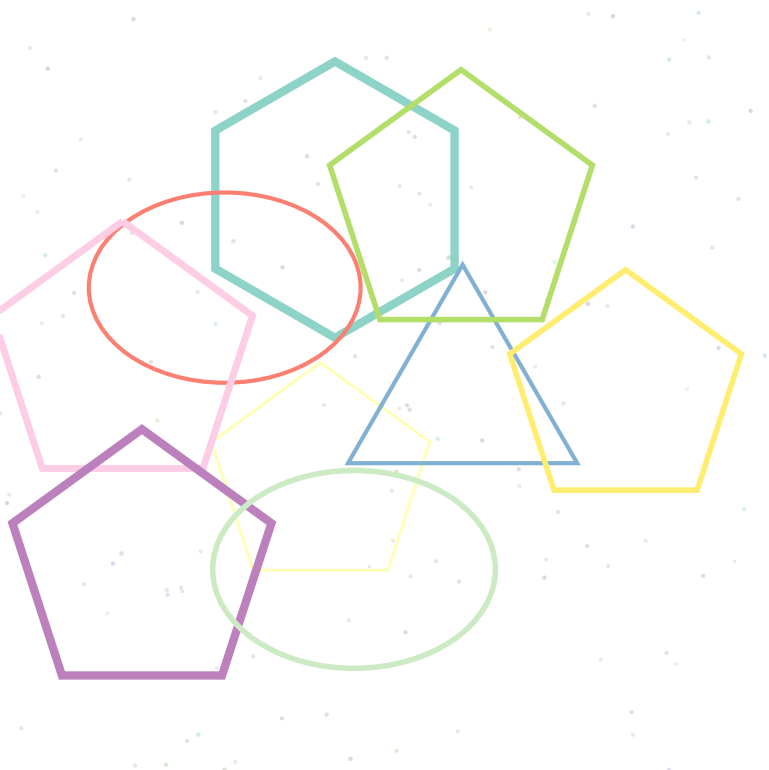[{"shape": "hexagon", "thickness": 3, "radius": 0.9, "center": [0.435, 0.741]}, {"shape": "pentagon", "thickness": 1, "radius": 0.74, "center": [0.416, 0.38]}, {"shape": "oval", "thickness": 1.5, "radius": 0.88, "center": [0.292, 0.626]}, {"shape": "triangle", "thickness": 1.5, "radius": 0.86, "center": [0.601, 0.484]}, {"shape": "pentagon", "thickness": 2, "radius": 0.9, "center": [0.599, 0.73]}, {"shape": "pentagon", "thickness": 2.5, "radius": 0.89, "center": [0.159, 0.535]}, {"shape": "pentagon", "thickness": 3, "radius": 0.88, "center": [0.184, 0.266]}, {"shape": "oval", "thickness": 2, "radius": 0.92, "center": [0.46, 0.261]}, {"shape": "pentagon", "thickness": 2, "radius": 0.79, "center": [0.812, 0.491]}]